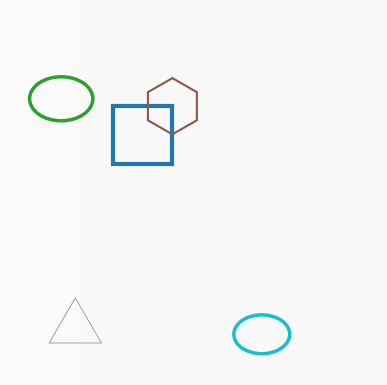[{"shape": "square", "thickness": 3, "radius": 0.38, "center": [0.368, 0.65]}, {"shape": "oval", "thickness": 2.5, "radius": 0.41, "center": [0.158, 0.743]}, {"shape": "hexagon", "thickness": 1.5, "radius": 0.36, "center": [0.445, 0.724]}, {"shape": "triangle", "thickness": 0.5, "radius": 0.39, "center": [0.194, 0.148]}, {"shape": "oval", "thickness": 2.5, "radius": 0.36, "center": [0.676, 0.132]}]